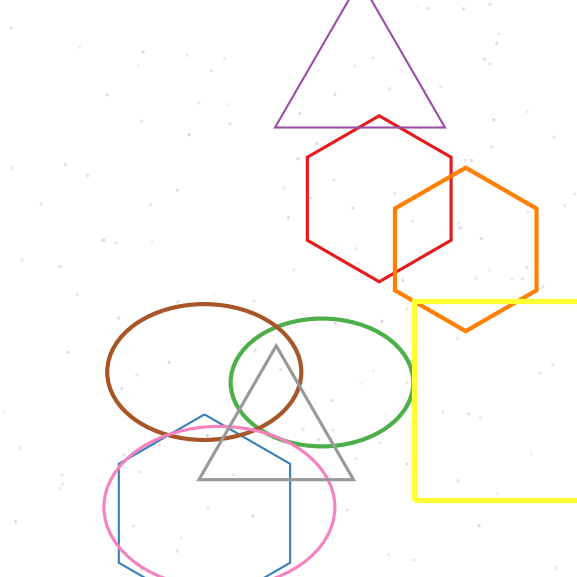[{"shape": "hexagon", "thickness": 1.5, "radius": 0.72, "center": [0.657, 0.655]}, {"shape": "hexagon", "thickness": 1, "radius": 0.86, "center": [0.354, 0.11]}, {"shape": "oval", "thickness": 2, "radius": 0.79, "center": [0.558, 0.337]}, {"shape": "triangle", "thickness": 1, "radius": 0.85, "center": [0.623, 0.863]}, {"shape": "hexagon", "thickness": 2, "radius": 0.71, "center": [0.806, 0.567]}, {"shape": "square", "thickness": 2.5, "radius": 0.86, "center": [0.889, 0.305]}, {"shape": "oval", "thickness": 2, "radius": 0.84, "center": [0.354, 0.355]}, {"shape": "oval", "thickness": 1.5, "radius": 1.0, "center": [0.38, 0.121]}, {"shape": "triangle", "thickness": 1.5, "radius": 0.77, "center": [0.478, 0.246]}]